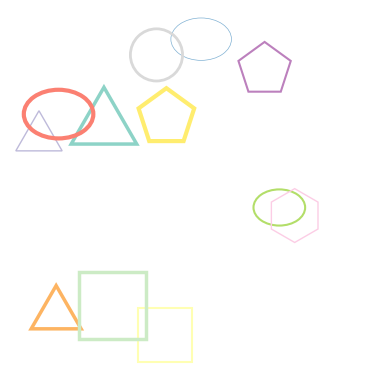[{"shape": "triangle", "thickness": 2.5, "radius": 0.49, "center": [0.27, 0.675]}, {"shape": "square", "thickness": 1.5, "radius": 0.35, "center": [0.429, 0.13]}, {"shape": "triangle", "thickness": 1, "radius": 0.35, "center": [0.101, 0.643]}, {"shape": "oval", "thickness": 3, "radius": 0.45, "center": [0.152, 0.704]}, {"shape": "oval", "thickness": 0.5, "radius": 0.39, "center": [0.523, 0.898]}, {"shape": "triangle", "thickness": 2.5, "radius": 0.37, "center": [0.146, 0.183]}, {"shape": "oval", "thickness": 1.5, "radius": 0.34, "center": [0.726, 0.461]}, {"shape": "hexagon", "thickness": 1, "radius": 0.35, "center": [0.765, 0.44]}, {"shape": "circle", "thickness": 2, "radius": 0.34, "center": [0.406, 0.857]}, {"shape": "pentagon", "thickness": 1.5, "radius": 0.36, "center": [0.687, 0.82]}, {"shape": "square", "thickness": 2.5, "radius": 0.44, "center": [0.292, 0.208]}, {"shape": "pentagon", "thickness": 3, "radius": 0.38, "center": [0.432, 0.695]}]